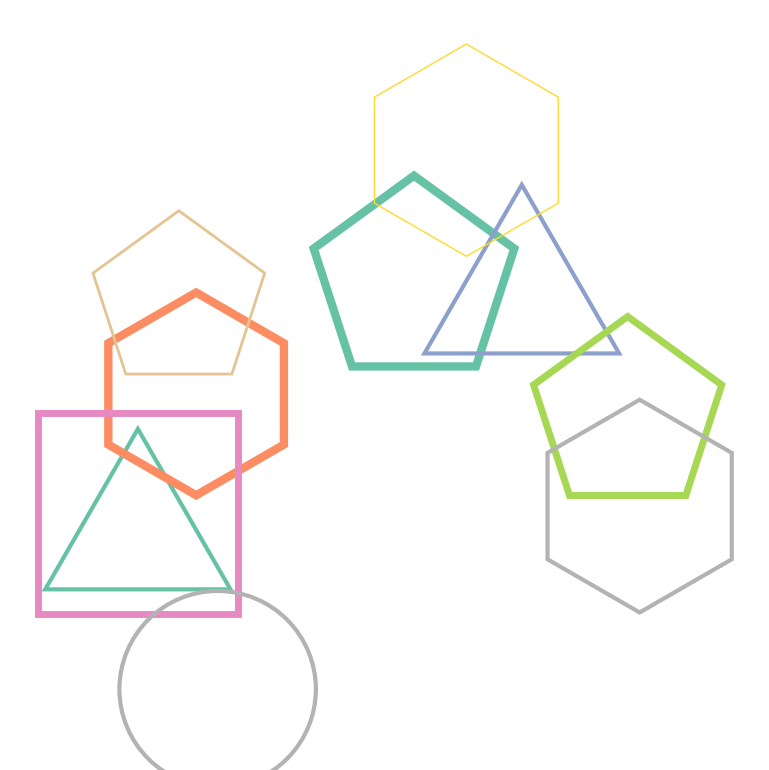[{"shape": "pentagon", "thickness": 3, "radius": 0.68, "center": [0.538, 0.635]}, {"shape": "triangle", "thickness": 1.5, "radius": 0.69, "center": [0.179, 0.304]}, {"shape": "hexagon", "thickness": 3, "radius": 0.66, "center": [0.255, 0.488]}, {"shape": "triangle", "thickness": 1.5, "radius": 0.73, "center": [0.678, 0.614]}, {"shape": "square", "thickness": 2.5, "radius": 0.65, "center": [0.179, 0.333]}, {"shape": "pentagon", "thickness": 2.5, "radius": 0.64, "center": [0.815, 0.46]}, {"shape": "hexagon", "thickness": 0.5, "radius": 0.69, "center": [0.606, 0.805]}, {"shape": "pentagon", "thickness": 1, "radius": 0.59, "center": [0.232, 0.609]}, {"shape": "circle", "thickness": 1.5, "radius": 0.64, "center": [0.283, 0.105]}, {"shape": "hexagon", "thickness": 1.5, "radius": 0.69, "center": [0.831, 0.343]}]